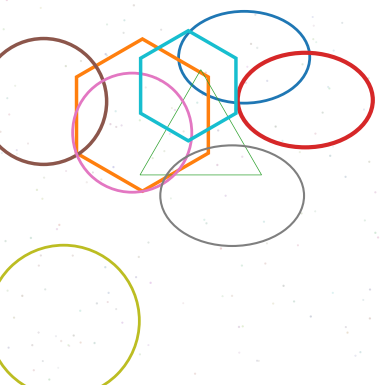[{"shape": "oval", "thickness": 2, "radius": 0.85, "center": [0.634, 0.851]}, {"shape": "hexagon", "thickness": 2.5, "radius": 0.99, "center": [0.37, 0.701]}, {"shape": "triangle", "thickness": 0.5, "radius": 0.91, "center": [0.522, 0.637]}, {"shape": "oval", "thickness": 3, "radius": 0.88, "center": [0.793, 0.74]}, {"shape": "circle", "thickness": 2.5, "radius": 0.82, "center": [0.114, 0.736]}, {"shape": "circle", "thickness": 2, "radius": 0.77, "center": [0.343, 0.655]}, {"shape": "oval", "thickness": 1.5, "radius": 0.93, "center": [0.603, 0.492]}, {"shape": "circle", "thickness": 2, "radius": 0.98, "center": [0.165, 0.167]}, {"shape": "hexagon", "thickness": 2.5, "radius": 0.71, "center": [0.489, 0.777]}]